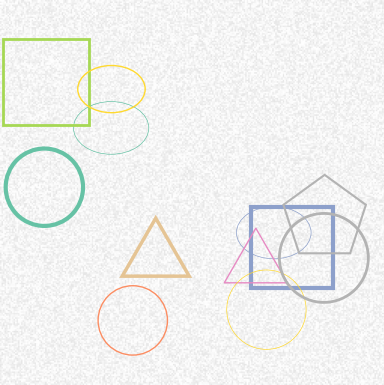[{"shape": "oval", "thickness": 0.5, "radius": 0.49, "center": [0.289, 0.668]}, {"shape": "circle", "thickness": 3, "radius": 0.5, "center": [0.115, 0.514]}, {"shape": "circle", "thickness": 1, "radius": 0.45, "center": [0.345, 0.168]}, {"shape": "square", "thickness": 3, "radius": 0.53, "center": [0.759, 0.358]}, {"shape": "oval", "thickness": 0.5, "radius": 0.48, "center": [0.711, 0.396]}, {"shape": "triangle", "thickness": 1, "radius": 0.47, "center": [0.664, 0.313]}, {"shape": "square", "thickness": 2, "radius": 0.56, "center": [0.119, 0.787]}, {"shape": "oval", "thickness": 1, "radius": 0.44, "center": [0.289, 0.769]}, {"shape": "circle", "thickness": 0.5, "radius": 0.52, "center": [0.692, 0.196]}, {"shape": "triangle", "thickness": 2.5, "radius": 0.5, "center": [0.404, 0.333]}, {"shape": "circle", "thickness": 2, "radius": 0.58, "center": [0.841, 0.33]}, {"shape": "pentagon", "thickness": 1.5, "radius": 0.56, "center": [0.843, 0.433]}]